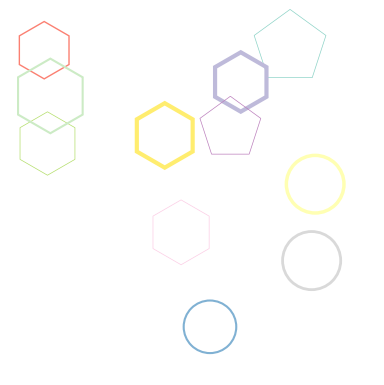[{"shape": "pentagon", "thickness": 0.5, "radius": 0.49, "center": [0.753, 0.878]}, {"shape": "circle", "thickness": 2.5, "radius": 0.37, "center": [0.819, 0.522]}, {"shape": "hexagon", "thickness": 3, "radius": 0.39, "center": [0.625, 0.787]}, {"shape": "hexagon", "thickness": 1, "radius": 0.37, "center": [0.115, 0.87]}, {"shape": "circle", "thickness": 1.5, "radius": 0.34, "center": [0.545, 0.151]}, {"shape": "hexagon", "thickness": 0.5, "radius": 0.41, "center": [0.123, 0.627]}, {"shape": "hexagon", "thickness": 0.5, "radius": 0.42, "center": [0.47, 0.397]}, {"shape": "circle", "thickness": 2, "radius": 0.38, "center": [0.809, 0.323]}, {"shape": "pentagon", "thickness": 0.5, "radius": 0.42, "center": [0.598, 0.667]}, {"shape": "hexagon", "thickness": 1.5, "radius": 0.48, "center": [0.131, 0.751]}, {"shape": "hexagon", "thickness": 3, "radius": 0.42, "center": [0.428, 0.648]}]